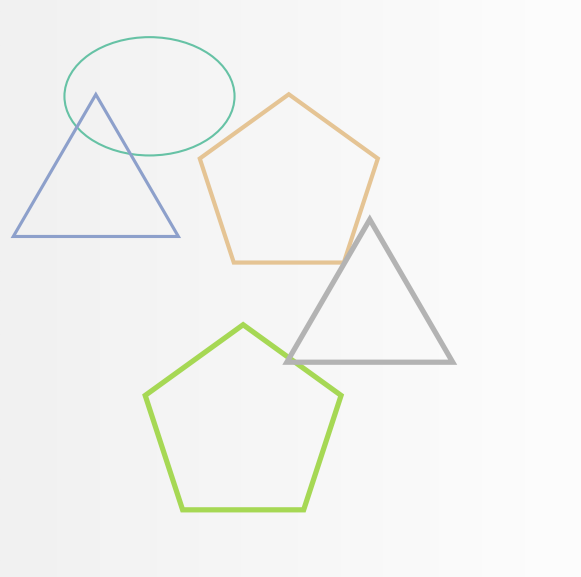[{"shape": "oval", "thickness": 1, "radius": 0.73, "center": [0.257, 0.832]}, {"shape": "triangle", "thickness": 1.5, "radius": 0.82, "center": [0.165, 0.672]}, {"shape": "pentagon", "thickness": 2.5, "radius": 0.89, "center": [0.418, 0.26]}, {"shape": "pentagon", "thickness": 2, "radius": 0.81, "center": [0.497, 0.675]}, {"shape": "triangle", "thickness": 2.5, "radius": 0.82, "center": [0.636, 0.454]}]